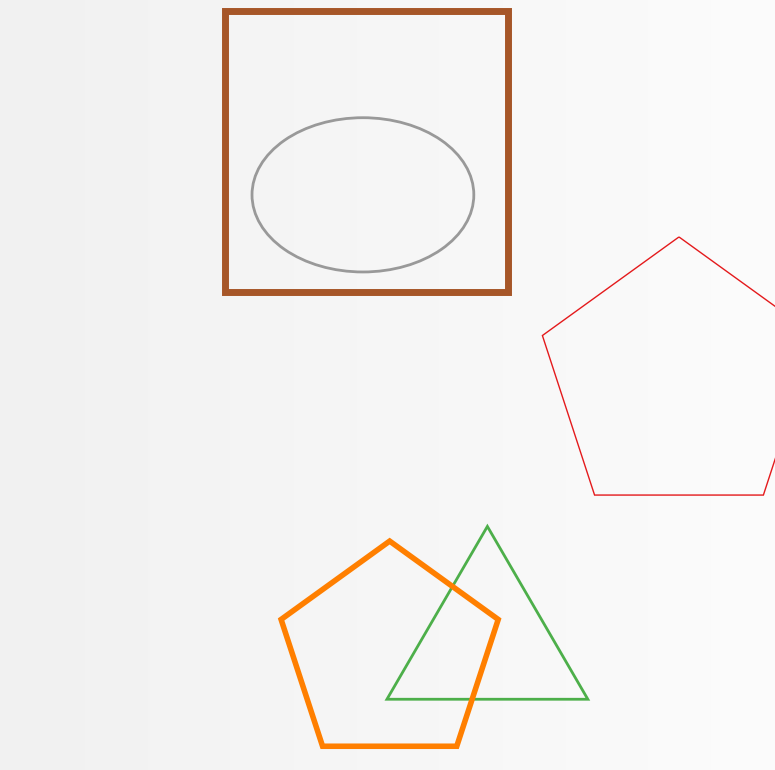[{"shape": "pentagon", "thickness": 0.5, "radius": 0.93, "center": [0.876, 0.507]}, {"shape": "triangle", "thickness": 1, "radius": 0.75, "center": [0.629, 0.167]}, {"shape": "pentagon", "thickness": 2, "radius": 0.74, "center": [0.503, 0.15]}, {"shape": "square", "thickness": 2.5, "radius": 0.91, "center": [0.473, 0.803]}, {"shape": "oval", "thickness": 1, "radius": 0.72, "center": [0.468, 0.747]}]